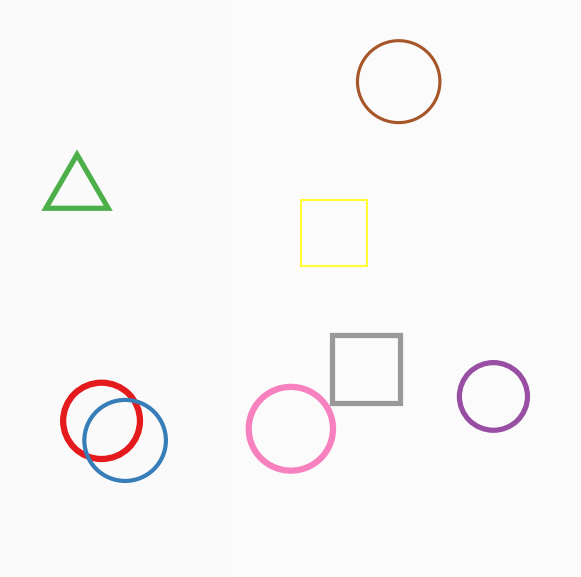[{"shape": "circle", "thickness": 3, "radius": 0.33, "center": [0.175, 0.27]}, {"shape": "circle", "thickness": 2, "radius": 0.35, "center": [0.215, 0.236]}, {"shape": "triangle", "thickness": 2.5, "radius": 0.31, "center": [0.133, 0.669]}, {"shape": "circle", "thickness": 2.5, "radius": 0.29, "center": [0.849, 0.313]}, {"shape": "square", "thickness": 1, "radius": 0.29, "center": [0.575, 0.595]}, {"shape": "circle", "thickness": 1.5, "radius": 0.35, "center": [0.686, 0.858]}, {"shape": "circle", "thickness": 3, "radius": 0.36, "center": [0.5, 0.257]}, {"shape": "square", "thickness": 2.5, "radius": 0.3, "center": [0.63, 0.361]}]